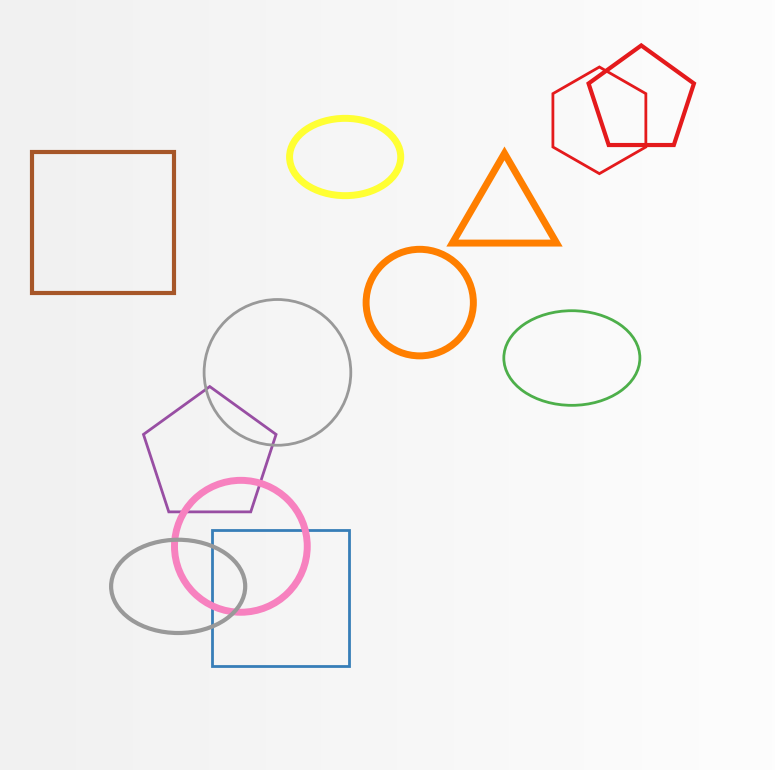[{"shape": "hexagon", "thickness": 1, "radius": 0.35, "center": [0.773, 0.844]}, {"shape": "pentagon", "thickness": 1.5, "radius": 0.36, "center": [0.827, 0.869]}, {"shape": "square", "thickness": 1, "radius": 0.44, "center": [0.362, 0.224]}, {"shape": "oval", "thickness": 1, "radius": 0.44, "center": [0.738, 0.535]}, {"shape": "pentagon", "thickness": 1, "radius": 0.45, "center": [0.271, 0.408]}, {"shape": "triangle", "thickness": 2.5, "radius": 0.39, "center": [0.651, 0.723]}, {"shape": "circle", "thickness": 2.5, "radius": 0.35, "center": [0.542, 0.607]}, {"shape": "oval", "thickness": 2.5, "radius": 0.36, "center": [0.445, 0.796]}, {"shape": "square", "thickness": 1.5, "radius": 0.46, "center": [0.132, 0.711]}, {"shape": "circle", "thickness": 2.5, "radius": 0.43, "center": [0.311, 0.291]}, {"shape": "circle", "thickness": 1, "radius": 0.47, "center": [0.358, 0.516]}, {"shape": "oval", "thickness": 1.5, "radius": 0.43, "center": [0.23, 0.238]}]